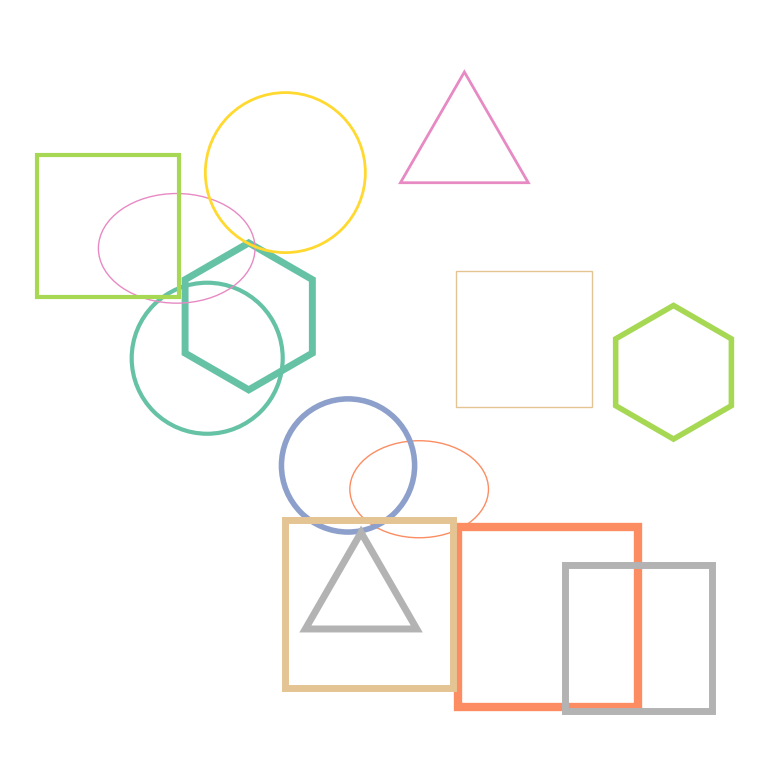[{"shape": "circle", "thickness": 1.5, "radius": 0.49, "center": [0.269, 0.535]}, {"shape": "hexagon", "thickness": 2.5, "radius": 0.48, "center": [0.323, 0.589]}, {"shape": "square", "thickness": 3, "radius": 0.59, "center": [0.712, 0.198]}, {"shape": "oval", "thickness": 0.5, "radius": 0.45, "center": [0.544, 0.365]}, {"shape": "circle", "thickness": 2, "radius": 0.43, "center": [0.452, 0.395]}, {"shape": "triangle", "thickness": 1, "radius": 0.48, "center": [0.603, 0.811]}, {"shape": "oval", "thickness": 0.5, "radius": 0.51, "center": [0.229, 0.677]}, {"shape": "hexagon", "thickness": 2, "radius": 0.43, "center": [0.875, 0.517]}, {"shape": "square", "thickness": 1.5, "radius": 0.46, "center": [0.14, 0.706]}, {"shape": "circle", "thickness": 1, "radius": 0.52, "center": [0.371, 0.776]}, {"shape": "square", "thickness": 0.5, "radius": 0.44, "center": [0.68, 0.56]}, {"shape": "square", "thickness": 2.5, "radius": 0.55, "center": [0.479, 0.216]}, {"shape": "triangle", "thickness": 2.5, "radius": 0.42, "center": [0.469, 0.225]}, {"shape": "square", "thickness": 2.5, "radius": 0.48, "center": [0.83, 0.171]}]